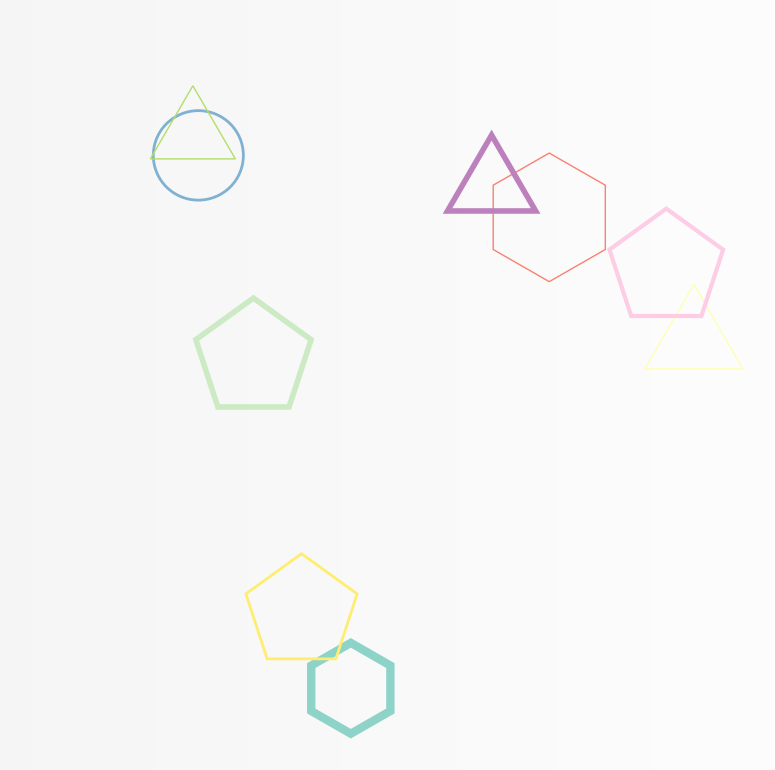[{"shape": "hexagon", "thickness": 3, "radius": 0.29, "center": [0.453, 0.106]}, {"shape": "triangle", "thickness": 0.5, "radius": 0.37, "center": [0.895, 0.558]}, {"shape": "hexagon", "thickness": 0.5, "radius": 0.42, "center": [0.709, 0.718]}, {"shape": "circle", "thickness": 1, "radius": 0.29, "center": [0.256, 0.798]}, {"shape": "triangle", "thickness": 0.5, "radius": 0.32, "center": [0.249, 0.825]}, {"shape": "pentagon", "thickness": 1.5, "radius": 0.39, "center": [0.86, 0.652]}, {"shape": "triangle", "thickness": 2, "radius": 0.33, "center": [0.634, 0.759]}, {"shape": "pentagon", "thickness": 2, "radius": 0.39, "center": [0.327, 0.535]}, {"shape": "pentagon", "thickness": 1, "radius": 0.38, "center": [0.389, 0.205]}]